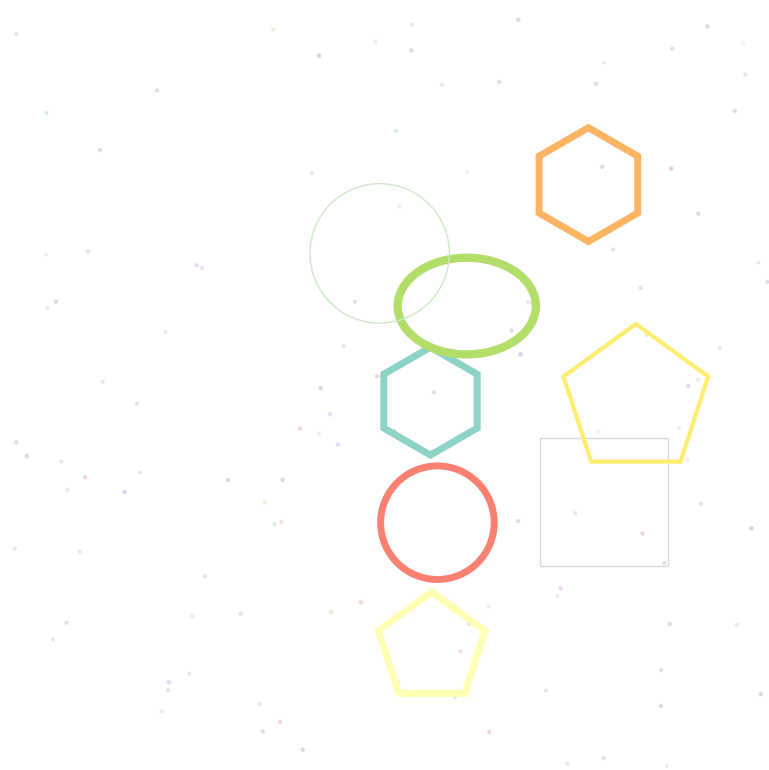[{"shape": "hexagon", "thickness": 2.5, "radius": 0.35, "center": [0.559, 0.479]}, {"shape": "pentagon", "thickness": 2.5, "radius": 0.36, "center": [0.561, 0.158]}, {"shape": "circle", "thickness": 2.5, "radius": 0.37, "center": [0.568, 0.321]}, {"shape": "hexagon", "thickness": 2.5, "radius": 0.37, "center": [0.764, 0.76]}, {"shape": "oval", "thickness": 3, "radius": 0.45, "center": [0.606, 0.603]}, {"shape": "square", "thickness": 0.5, "radius": 0.42, "center": [0.785, 0.348]}, {"shape": "circle", "thickness": 0.5, "radius": 0.45, "center": [0.493, 0.671]}, {"shape": "pentagon", "thickness": 1.5, "radius": 0.49, "center": [0.826, 0.48]}]